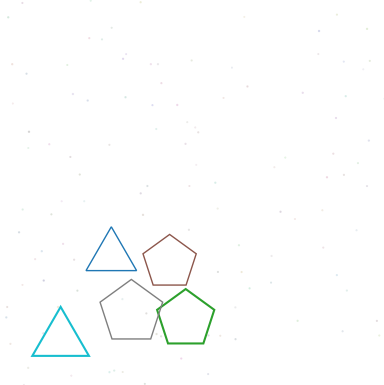[{"shape": "triangle", "thickness": 1, "radius": 0.38, "center": [0.289, 0.335]}, {"shape": "pentagon", "thickness": 1.5, "radius": 0.39, "center": [0.482, 0.171]}, {"shape": "pentagon", "thickness": 1, "radius": 0.36, "center": [0.441, 0.318]}, {"shape": "pentagon", "thickness": 1, "radius": 0.43, "center": [0.341, 0.189]}, {"shape": "triangle", "thickness": 1.5, "radius": 0.42, "center": [0.157, 0.118]}]